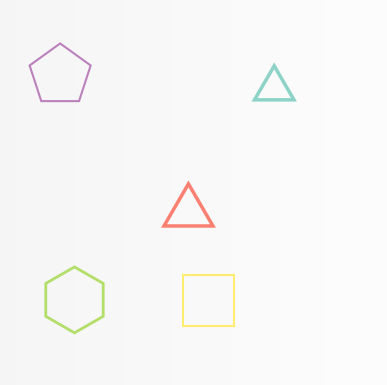[{"shape": "triangle", "thickness": 2.5, "radius": 0.29, "center": [0.708, 0.77]}, {"shape": "triangle", "thickness": 2.5, "radius": 0.36, "center": [0.486, 0.45]}, {"shape": "hexagon", "thickness": 2, "radius": 0.43, "center": [0.192, 0.221]}, {"shape": "pentagon", "thickness": 1.5, "radius": 0.41, "center": [0.155, 0.804]}, {"shape": "square", "thickness": 1.5, "radius": 0.33, "center": [0.539, 0.219]}]